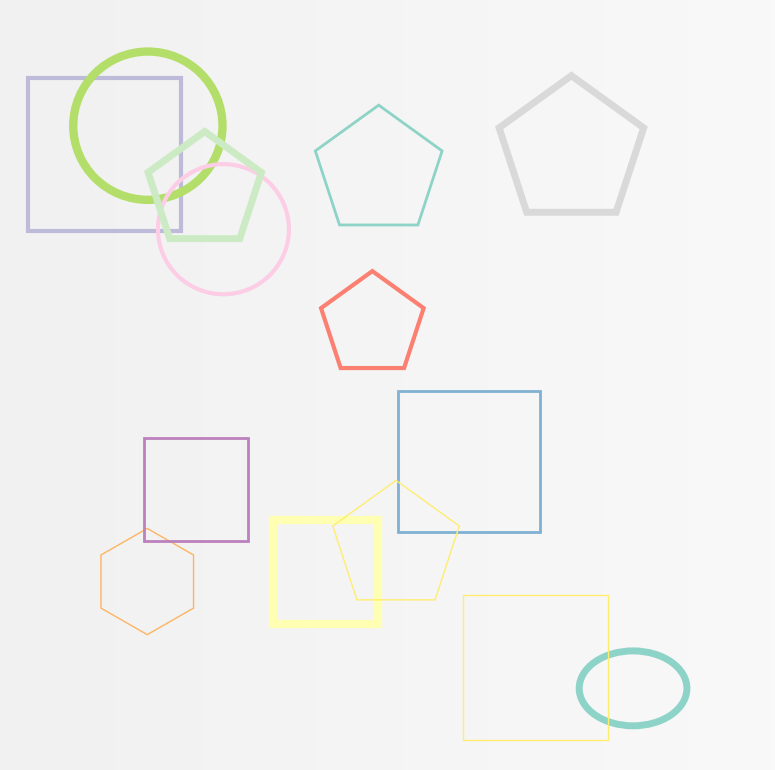[{"shape": "oval", "thickness": 2.5, "radius": 0.35, "center": [0.817, 0.106]}, {"shape": "pentagon", "thickness": 1, "radius": 0.43, "center": [0.489, 0.777]}, {"shape": "square", "thickness": 3, "radius": 0.34, "center": [0.42, 0.257]}, {"shape": "square", "thickness": 1.5, "radius": 0.5, "center": [0.135, 0.799]}, {"shape": "pentagon", "thickness": 1.5, "radius": 0.35, "center": [0.48, 0.578]}, {"shape": "square", "thickness": 1, "radius": 0.46, "center": [0.605, 0.401]}, {"shape": "hexagon", "thickness": 0.5, "radius": 0.34, "center": [0.19, 0.245]}, {"shape": "circle", "thickness": 3, "radius": 0.48, "center": [0.191, 0.837]}, {"shape": "circle", "thickness": 1.5, "radius": 0.42, "center": [0.288, 0.702]}, {"shape": "pentagon", "thickness": 2.5, "radius": 0.49, "center": [0.737, 0.804]}, {"shape": "square", "thickness": 1, "radius": 0.33, "center": [0.253, 0.364]}, {"shape": "pentagon", "thickness": 2.5, "radius": 0.38, "center": [0.264, 0.752]}, {"shape": "square", "thickness": 0.5, "radius": 0.47, "center": [0.691, 0.134]}, {"shape": "pentagon", "thickness": 0.5, "radius": 0.43, "center": [0.511, 0.29]}]